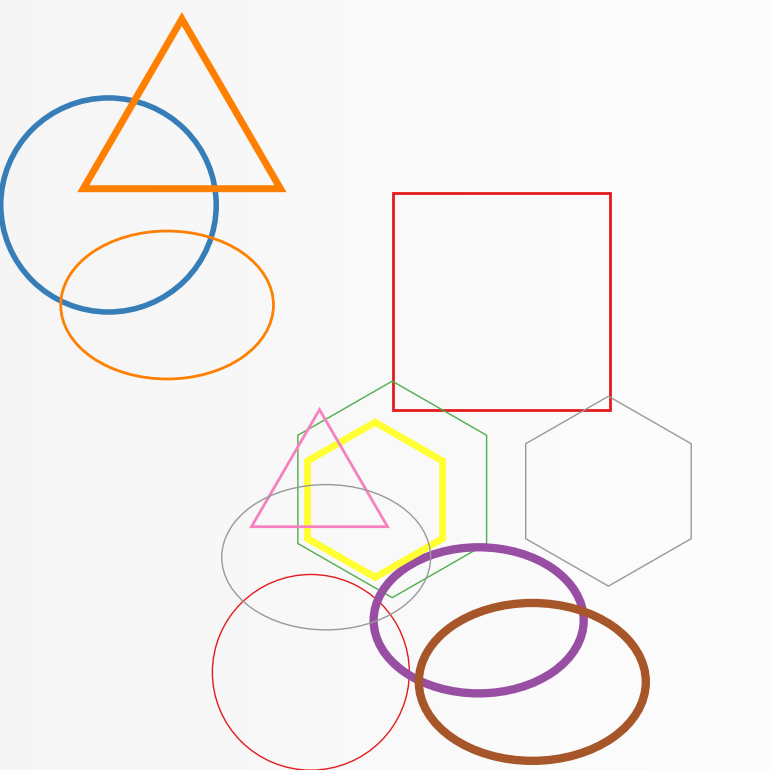[{"shape": "square", "thickness": 1, "radius": 0.7, "center": [0.647, 0.608]}, {"shape": "circle", "thickness": 0.5, "radius": 0.64, "center": [0.401, 0.127]}, {"shape": "circle", "thickness": 2, "radius": 0.7, "center": [0.14, 0.734]}, {"shape": "hexagon", "thickness": 0.5, "radius": 0.7, "center": [0.506, 0.364]}, {"shape": "oval", "thickness": 3, "radius": 0.68, "center": [0.618, 0.194]}, {"shape": "triangle", "thickness": 2.5, "radius": 0.73, "center": [0.235, 0.828]}, {"shape": "oval", "thickness": 1, "radius": 0.69, "center": [0.216, 0.604]}, {"shape": "hexagon", "thickness": 2.5, "radius": 0.5, "center": [0.484, 0.351]}, {"shape": "oval", "thickness": 3, "radius": 0.73, "center": [0.687, 0.114]}, {"shape": "triangle", "thickness": 1, "radius": 0.51, "center": [0.412, 0.367]}, {"shape": "hexagon", "thickness": 0.5, "radius": 0.62, "center": [0.785, 0.362]}, {"shape": "oval", "thickness": 0.5, "radius": 0.67, "center": [0.421, 0.276]}]